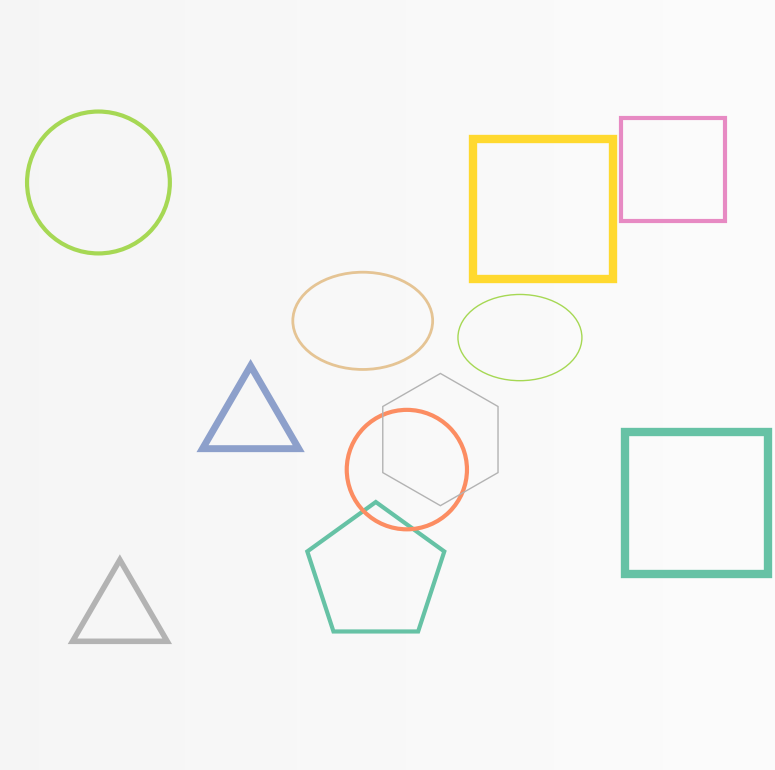[{"shape": "pentagon", "thickness": 1.5, "radius": 0.46, "center": [0.485, 0.255]}, {"shape": "square", "thickness": 3, "radius": 0.46, "center": [0.899, 0.347]}, {"shape": "circle", "thickness": 1.5, "radius": 0.39, "center": [0.525, 0.39]}, {"shape": "triangle", "thickness": 2.5, "radius": 0.36, "center": [0.323, 0.453]}, {"shape": "square", "thickness": 1.5, "radius": 0.34, "center": [0.868, 0.78]}, {"shape": "oval", "thickness": 0.5, "radius": 0.4, "center": [0.671, 0.562]}, {"shape": "circle", "thickness": 1.5, "radius": 0.46, "center": [0.127, 0.763]}, {"shape": "square", "thickness": 3, "radius": 0.45, "center": [0.701, 0.729]}, {"shape": "oval", "thickness": 1, "radius": 0.45, "center": [0.468, 0.583]}, {"shape": "triangle", "thickness": 2, "radius": 0.35, "center": [0.155, 0.202]}, {"shape": "hexagon", "thickness": 0.5, "radius": 0.43, "center": [0.568, 0.429]}]